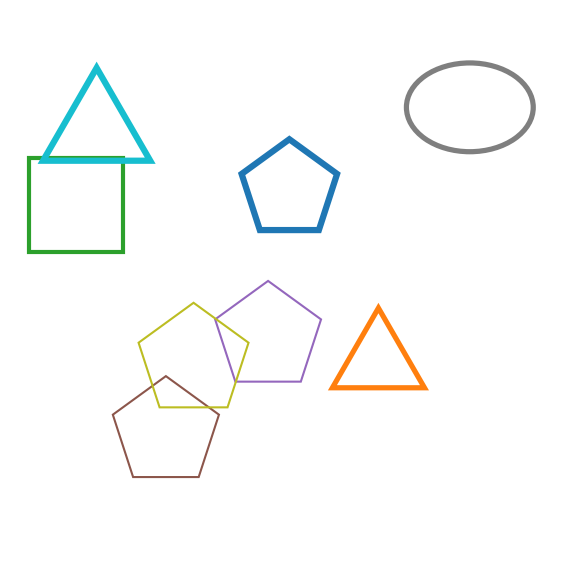[{"shape": "pentagon", "thickness": 3, "radius": 0.43, "center": [0.501, 0.671]}, {"shape": "triangle", "thickness": 2.5, "radius": 0.46, "center": [0.655, 0.374]}, {"shape": "square", "thickness": 2, "radius": 0.41, "center": [0.131, 0.644]}, {"shape": "pentagon", "thickness": 1, "radius": 0.48, "center": [0.464, 0.416]}, {"shape": "pentagon", "thickness": 1, "radius": 0.48, "center": [0.287, 0.251]}, {"shape": "oval", "thickness": 2.5, "radius": 0.55, "center": [0.814, 0.813]}, {"shape": "pentagon", "thickness": 1, "radius": 0.5, "center": [0.335, 0.375]}, {"shape": "triangle", "thickness": 3, "radius": 0.54, "center": [0.167, 0.774]}]